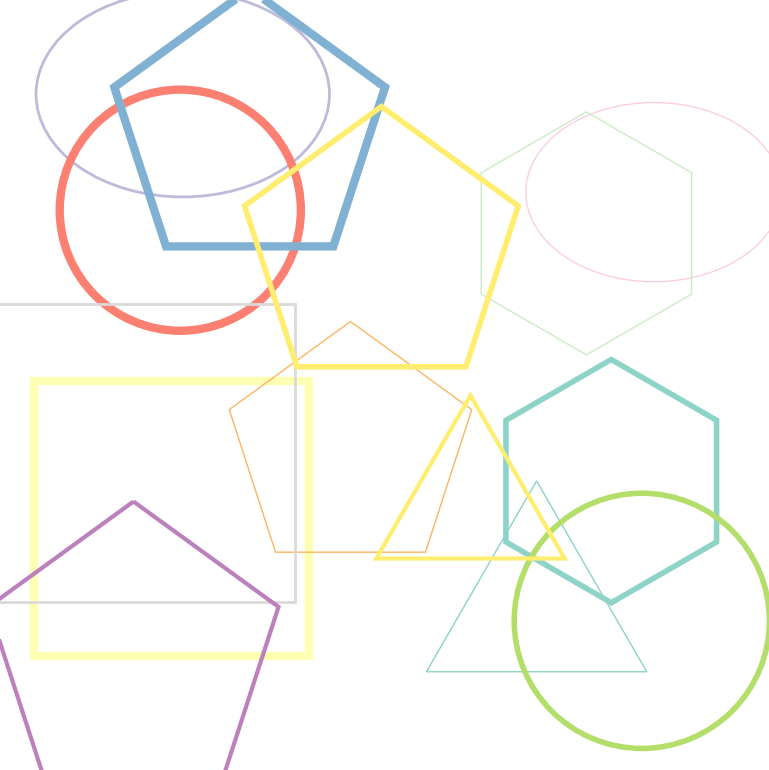[{"shape": "triangle", "thickness": 0.5, "radius": 0.83, "center": [0.697, 0.21]}, {"shape": "hexagon", "thickness": 2, "radius": 0.79, "center": [0.794, 0.375]}, {"shape": "square", "thickness": 3, "radius": 0.89, "center": [0.223, 0.327]}, {"shape": "oval", "thickness": 1, "radius": 0.95, "center": [0.237, 0.878]}, {"shape": "circle", "thickness": 3, "radius": 0.78, "center": [0.234, 0.727]}, {"shape": "pentagon", "thickness": 3, "radius": 0.92, "center": [0.324, 0.83]}, {"shape": "pentagon", "thickness": 0.5, "radius": 0.83, "center": [0.455, 0.417]}, {"shape": "circle", "thickness": 2, "radius": 0.83, "center": [0.834, 0.194]}, {"shape": "oval", "thickness": 0.5, "radius": 0.83, "center": [0.849, 0.75]}, {"shape": "square", "thickness": 1, "radius": 0.97, "center": [0.189, 0.412]}, {"shape": "pentagon", "thickness": 1.5, "radius": 0.99, "center": [0.173, 0.151]}, {"shape": "hexagon", "thickness": 0.5, "radius": 0.79, "center": [0.762, 0.697]}, {"shape": "pentagon", "thickness": 2, "radius": 0.93, "center": [0.495, 0.675]}, {"shape": "triangle", "thickness": 1.5, "radius": 0.71, "center": [0.611, 0.345]}]